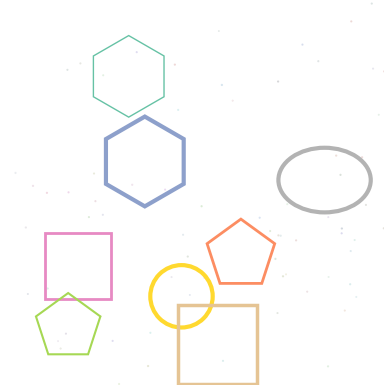[{"shape": "hexagon", "thickness": 1, "radius": 0.53, "center": [0.334, 0.802]}, {"shape": "pentagon", "thickness": 2, "radius": 0.46, "center": [0.626, 0.339]}, {"shape": "hexagon", "thickness": 3, "radius": 0.58, "center": [0.376, 0.581]}, {"shape": "square", "thickness": 2, "radius": 0.43, "center": [0.202, 0.31]}, {"shape": "pentagon", "thickness": 1.5, "radius": 0.44, "center": [0.177, 0.151]}, {"shape": "circle", "thickness": 3, "radius": 0.41, "center": [0.471, 0.23]}, {"shape": "square", "thickness": 2.5, "radius": 0.51, "center": [0.565, 0.105]}, {"shape": "oval", "thickness": 3, "radius": 0.6, "center": [0.843, 0.532]}]